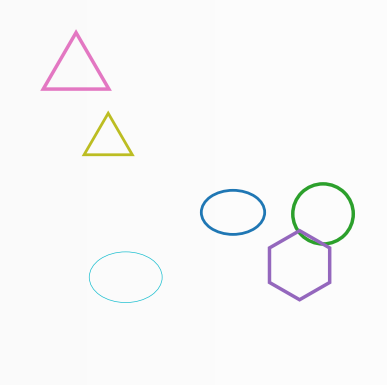[{"shape": "oval", "thickness": 2, "radius": 0.41, "center": [0.601, 0.448]}, {"shape": "circle", "thickness": 2.5, "radius": 0.39, "center": [0.834, 0.444]}, {"shape": "hexagon", "thickness": 2.5, "radius": 0.45, "center": [0.773, 0.311]}, {"shape": "triangle", "thickness": 2.5, "radius": 0.49, "center": [0.196, 0.818]}, {"shape": "triangle", "thickness": 2, "radius": 0.36, "center": [0.279, 0.634]}, {"shape": "oval", "thickness": 0.5, "radius": 0.47, "center": [0.324, 0.28]}]